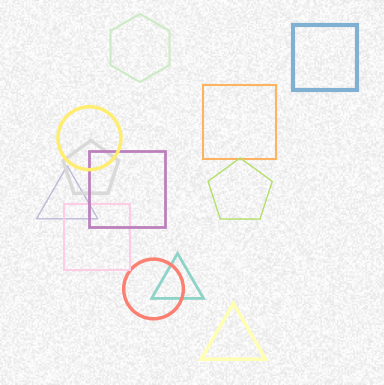[{"shape": "triangle", "thickness": 2, "radius": 0.39, "center": [0.461, 0.264]}, {"shape": "triangle", "thickness": 2.5, "radius": 0.48, "center": [0.606, 0.115]}, {"shape": "triangle", "thickness": 1, "radius": 0.46, "center": [0.175, 0.478]}, {"shape": "circle", "thickness": 2.5, "radius": 0.39, "center": [0.399, 0.249]}, {"shape": "square", "thickness": 3, "radius": 0.42, "center": [0.844, 0.851]}, {"shape": "square", "thickness": 1.5, "radius": 0.48, "center": [0.622, 0.683]}, {"shape": "pentagon", "thickness": 1, "radius": 0.44, "center": [0.624, 0.502]}, {"shape": "square", "thickness": 1.5, "radius": 0.43, "center": [0.251, 0.385]}, {"shape": "pentagon", "thickness": 2.5, "radius": 0.38, "center": [0.236, 0.559]}, {"shape": "square", "thickness": 2, "radius": 0.5, "center": [0.331, 0.508]}, {"shape": "hexagon", "thickness": 1.5, "radius": 0.44, "center": [0.364, 0.875]}, {"shape": "circle", "thickness": 2.5, "radius": 0.41, "center": [0.232, 0.641]}]